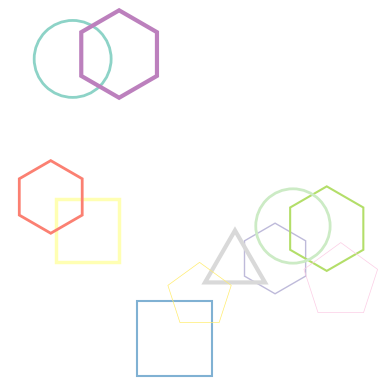[{"shape": "circle", "thickness": 2, "radius": 0.5, "center": [0.189, 0.847]}, {"shape": "square", "thickness": 2.5, "radius": 0.41, "center": [0.228, 0.402]}, {"shape": "hexagon", "thickness": 1, "radius": 0.46, "center": [0.714, 0.329]}, {"shape": "hexagon", "thickness": 2, "radius": 0.47, "center": [0.132, 0.488]}, {"shape": "square", "thickness": 1.5, "radius": 0.49, "center": [0.454, 0.121]}, {"shape": "hexagon", "thickness": 1.5, "radius": 0.55, "center": [0.849, 0.406]}, {"shape": "pentagon", "thickness": 0.5, "radius": 0.5, "center": [0.885, 0.269]}, {"shape": "triangle", "thickness": 3, "radius": 0.45, "center": [0.61, 0.311]}, {"shape": "hexagon", "thickness": 3, "radius": 0.57, "center": [0.309, 0.86]}, {"shape": "circle", "thickness": 2, "radius": 0.48, "center": [0.761, 0.413]}, {"shape": "pentagon", "thickness": 0.5, "radius": 0.43, "center": [0.518, 0.232]}]